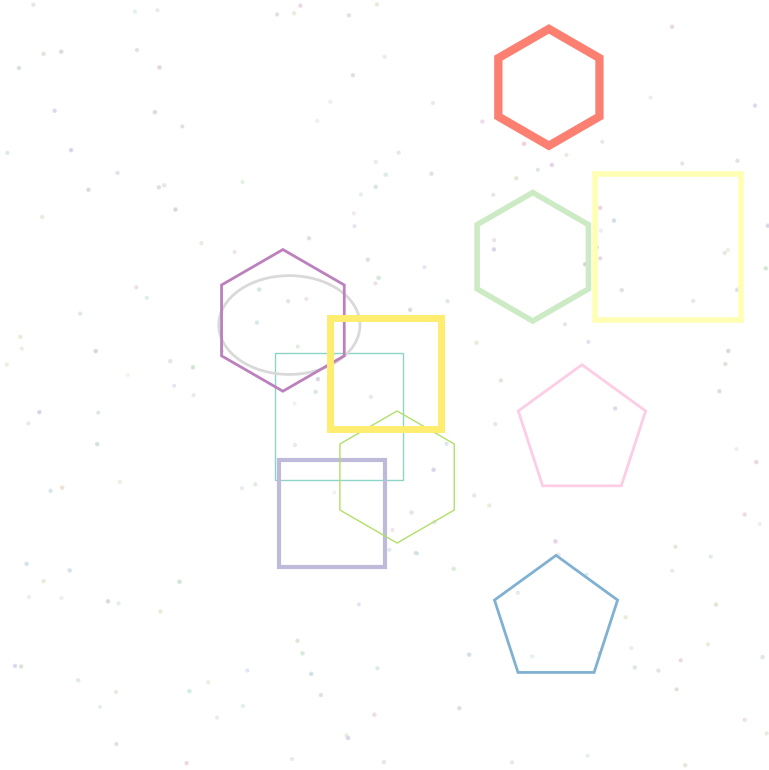[{"shape": "square", "thickness": 0.5, "radius": 0.41, "center": [0.44, 0.459]}, {"shape": "square", "thickness": 2, "radius": 0.48, "center": [0.867, 0.679]}, {"shape": "square", "thickness": 1.5, "radius": 0.34, "center": [0.431, 0.333]}, {"shape": "hexagon", "thickness": 3, "radius": 0.38, "center": [0.713, 0.887]}, {"shape": "pentagon", "thickness": 1, "radius": 0.42, "center": [0.722, 0.195]}, {"shape": "hexagon", "thickness": 0.5, "radius": 0.43, "center": [0.516, 0.381]}, {"shape": "pentagon", "thickness": 1, "radius": 0.43, "center": [0.756, 0.439]}, {"shape": "oval", "thickness": 1, "radius": 0.46, "center": [0.376, 0.578]}, {"shape": "hexagon", "thickness": 1, "radius": 0.46, "center": [0.367, 0.584]}, {"shape": "hexagon", "thickness": 2, "radius": 0.42, "center": [0.692, 0.667]}, {"shape": "square", "thickness": 2.5, "radius": 0.36, "center": [0.5, 0.515]}]